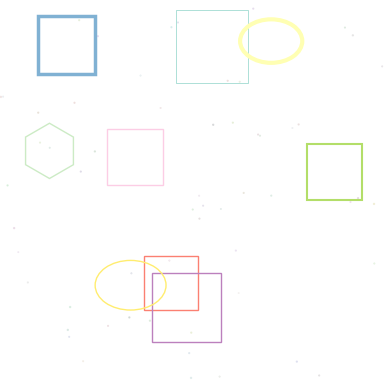[{"shape": "square", "thickness": 0.5, "radius": 0.47, "center": [0.551, 0.879]}, {"shape": "oval", "thickness": 3, "radius": 0.4, "center": [0.704, 0.893]}, {"shape": "square", "thickness": 1, "radius": 0.35, "center": [0.443, 0.266]}, {"shape": "square", "thickness": 2.5, "radius": 0.38, "center": [0.173, 0.883]}, {"shape": "square", "thickness": 1.5, "radius": 0.36, "center": [0.869, 0.553]}, {"shape": "square", "thickness": 1, "radius": 0.36, "center": [0.35, 0.592]}, {"shape": "square", "thickness": 1, "radius": 0.45, "center": [0.485, 0.201]}, {"shape": "hexagon", "thickness": 1, "radius": 0.36, "center": [0.129, 0.608]}, {"shape": "oval", "thickness": 1, "radius": 0.46, "center": [0.339, 0.259]}]